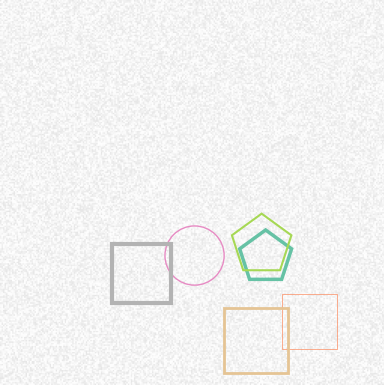[{"shape": "pentagon", "thickness": 2.5, "radius": 0.35, "center": [0.69, 0.332]}, {"shape": "square", "thickness": 0.5, "radius": 0.36, "center": [0.803, 0.165]}, {"shape": "circle", "thickness": 1, "radius": 0.38, "center": [0.505, 0.336]}, {"shape": "pentagon", "thickness": 1.5, "radius": 0.41, "center": [0.68, 0.364]}, {"shape": "square", "thickness": 2, "radius": 0.42, "center": [0.665, 0.115]}, {"shape": "square", "thickness": 3, "radius": 0.38, "center": [0.367, 0.289]}]